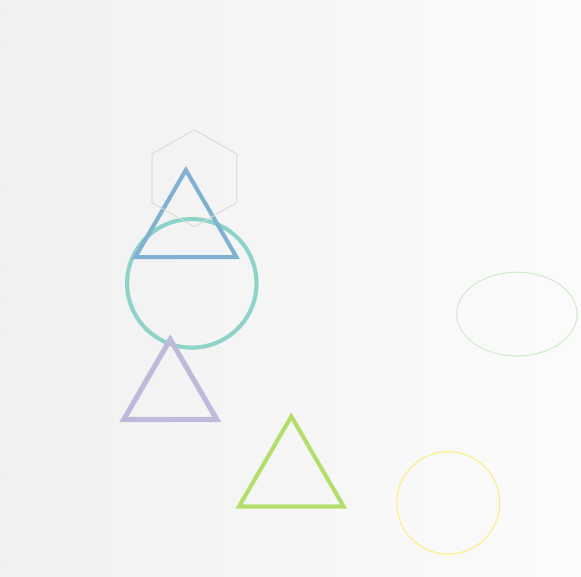[{"shape": "circle", "thickness": 2, "radius": 0.56, "center": [0.33, 0.508]}, {"shape": "triangle", "thickness": 2.5, "radius": 0.46, "center": [0.293, 0.319]}, {"shape": "triangle", "thickness": 2, "radius": 0.5, "center": [0.32, 0.604]}, {"shape": "triangle", "thickness": 2, "radius": 0.52, "center": [0.501, 0.174]}, {"shape": "hexagon", "thickness": 0.5, "radius": 0.42, "center": [0.334, 0.69]}, {"shape": "oval", "thickness": 0.5, "radius": 0.52, "center": [0.889, 0.455]}, {"shape": "circle", "thickness": 0.5, "radius": 0.44, "center": [0.771, 0.128]}]